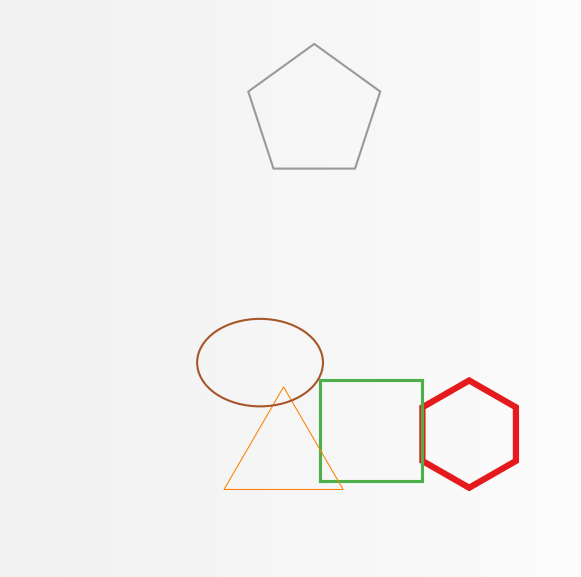[{"shape": "hexagon", "thickness": 3, "radius": 0.46, "center": [0.807, 0.247]}, {"shape": "square", "thickness": 1.5, "radius": 0.44, "center": [0.639, 0.253]}, {"shape": "triangle", "thickness": 0.5, "radius": 0.59, "center": [0.488, 0.211]}, {"shape": "oval", "thickness": 1, "radius": 0.54, "center": [0.447, 0.371]}, {"shape": "pentagon", "thickness": 1, "radius": 0.6, "center": [0.541, 0.804]}]